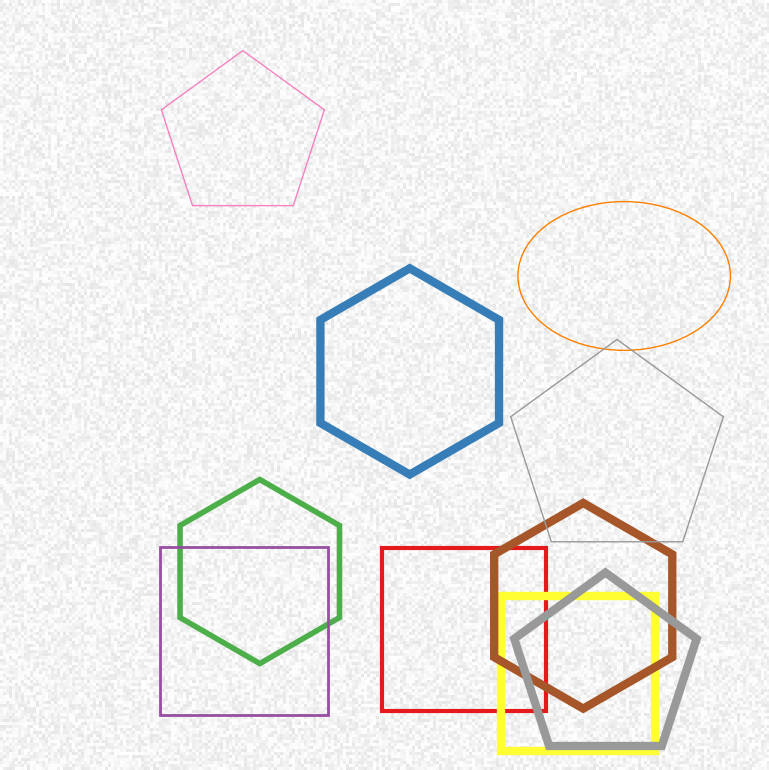[{"shape": "square", "thickness": 1.5, "radius": 0.53, "center": [0.603, 0.183]}, {"shape": "hexagon", "thickness": 3, "radius": 0.67, "center": [0.532, 0.518]}, {"shape": "hexagon", "thickness": 2, "radius": 0.6, "center": [0.337, 0.258]}, {"shape": "square", "thickness": 1, "radius": 0.55, "center": [0.317, 0.181]}, {"shape": "oval", "thickness": 0.5, "radius": 0.69, "center": [0.811, 0.642]}, {"shape": "square", "thickness": 3, "radius": 0.5, "center": [0.751, 0.125]}, {"shape": "hexagon", "thickness": 3, "radius": 0.67, "center": [0.757, 0.213]}, {"shape": "pentagon", "thickness": 0.5, "radius": 0.56, "center": [0.315, 0.823]}, {"shape": "pentagon", "thickness": 3, "radius": 0.62, "center": [0.786, 0.132]}, {"shape": "pentagon", "thickness": 0.5, "radius": 0.73, "center": [0.801, 0.414]}]